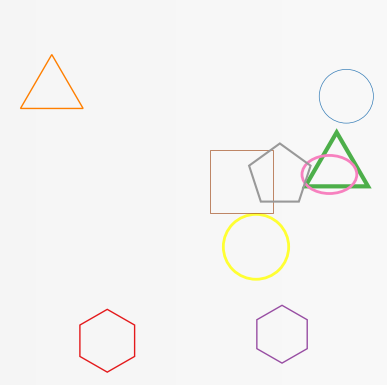[{"shape": "hexagon", "thickness": 1, "radius": 0.41, "center": [0.277, 0.115]}, {"shape": "circle", "thickness": 0.5, "radius": 0.35, "center": [0.894, 0.75]}, {"shape": "triangle", "thickness": 3, "radius": 0.47, "center": [0.869, 0.563]}, {"shape": "hexagon", "thickness": 1, "radius": 0.38, "center": [0.728, 0.132]}, {"shape": "triangle", "thickness": 1, "radius": 0.47, "center": [0.134, 0.765]}, {"shape": "circle", "thickness": 2, "radius": 0.42, "center": [0.661, 0.359]}, {"shape": "square", "thickness": 0.5, "radius": 0.4, "center": [0.623, 0.528]}, {"shape": "oval", "thickness": 2, "radius": 0.35, "center": [0.85, 0.547]}, {"shape": "pentagon", "thickness": 1.5, "radius": 0.42, "center": [0.722, 0.544]}]